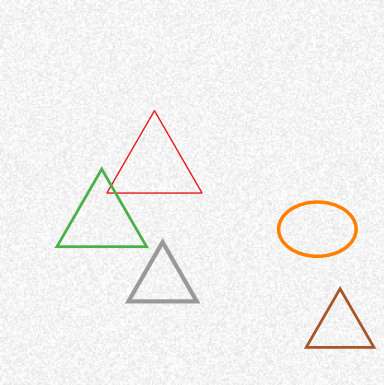[{"shape": "triangle", "thickness": 1, "radius": 0.71, "center": [0.401, 0.57]}, {"shape": "triangle", "thickness": 2, "radius": 0.67, "center": [0.264, 0.426]}, {"shape": "oval", "thickness": 2.5, "radius": 0.5, "center": [0.824, 0.405]}, {"shape": "triangle", "thickness": 2, "radius": 0.51, "center": [0.883, 0.148]}, {"shape": "triangle", "thickness": 3, "radius": 0.51, "center": [0.422, 0.268]}]